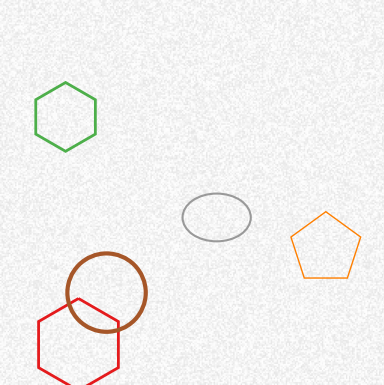[{"shape": "hexagon", "thickness": 2, "radius": 0.6, "center": [0.204, 0.105]}, {"shape": "hexagon", "thickness": 2, "radius": 0.45, "center": [0.17, 0.696]}, {"shape": "pentagon", "thickness": 1, "radius": 0.48, "center": [0.846, 0.355]}, {"shape": "circle", "thickness": 3, "radius": 0.51, "center": [0.277, 0.24]}, {"shape": "oval", "thickness": 1.5, "radius": 0.44, "center": [0.563, 0.435]}]